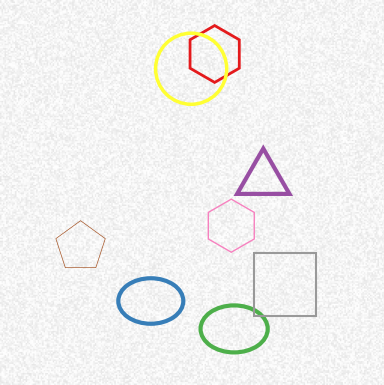[{"shape": "hexagon", "thickness": 2, "radius": 0.37, "center": [0.558, 0.86]}, {"shape": "oval", "thickness": 3, "radius": 0.42, "center": [0.392, 0.218]}, {"shape": "oval", "thickness": 3, "radius": 0.44, "center": [0.608, 0.146]}, {"shape": "triangle", "thickness": 3, "radius": 0.39, "center": [0.684, 0.536]}, {"shape": "circle", "thickness": 2.5, "radius": 0.46, "center": [0.496, 0.821]}, {"shape": "pentagon", "thickness": 0.5, "radius": 0.34, "center": [0.209, 0.359]}, {"shape": "hexagon", "thickness": 1, "radius": 0.34, "center": [0.601, 0.414]}, {"shape": "square", "thickness": 1.5, "radius": 0.41, "center": [0.74, 0.262]}]